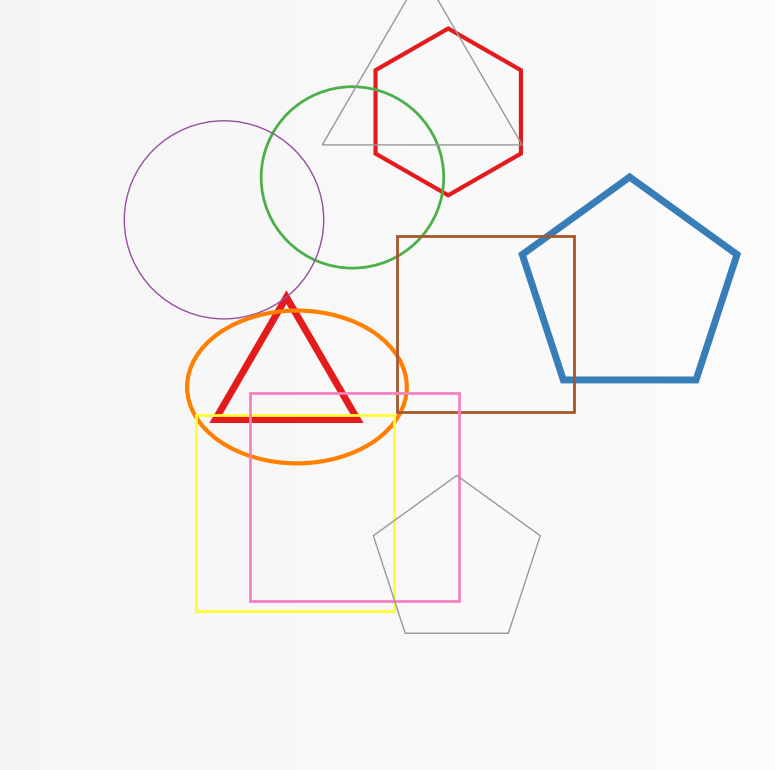[{"shape": "hexagon", "thickness": 1.5, "radius": 0.54, "center": [0.578, 0.855]}, {"shape": "triangle", "thickness": 2.5, "radius": 0.53, "center": [0.37, 0.508]}, {"shape": "pentagon", "thickness": 2.5, "radius": 0.73, "center": [0.812, 0.624]}, {"shape": "circle", "thickness": 1, "radius": 0.59, "center": [0.455, 0.77]}, {"shape": "circle", "thickness": 0.5, "radius": 0.64, "center": [0.289, 0.714]}, {"shape": "oval", "thickness": 1.5, "radius": 0.71, "center": [0.383, 0.497]}, {"shape": "square", "thickness": 1, "radius": 0.64, "center": [0.381, 0.334]}, {"shape": "square", "thickness": 1, "radius": 0.57, "center": [0.627, 0.579]}, {"shape": "square", "thickness": 1, "radius": 0.67, "center": [0.457, 0.354]}, {"shape": "triangle", "thickness": 0.5, "radius": 0.74, "center": [0.545, 0.886]}, {"shape": "pentagon", "thickness": 0.5, "radius": 0.57, "center": [0.589, 0.269]}]